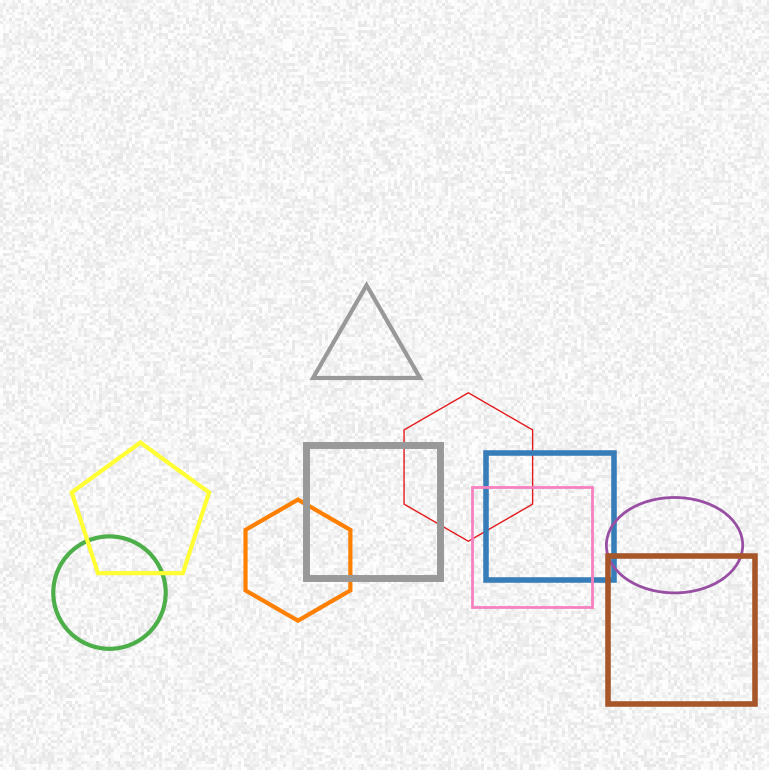[{"shape": "hexagon", "thickness": 0.5, "radius": 0.48, "center": [0.608, 0.393]}, {"shape": "square", "thickness": 2, "radius": 0.41, "center": [0.714, 0.329]}, {"shape": "circle", "thickness": 1.5, "radius": 0.37, "center": [0.142, 0.23]}, {"shape": "oval", "thickness": 1, "radius": 0.44, "center": [0.876, 0.292]}, {"shape": "hexagon", "thickness": 1.5, "radius": 0.39, "center": [0.387, 0.273]}, {"shape": "pentagon", "thickness": 1.5, "radius": 0.47, "center": [0.182, 0.332]}, {"shape": "square", "thickness": 2, "radius": 0.48, "center": [0.885, 0.182]}, {"shape": "square", "thickness": 1, "radius": 0.39, "center": [0.691, 0.289]}, {"shape": "triangle", "thickness": 1.5, "radius": 0.4, "center": [0.476, 0.549]}, {"shape": "square", "thickness": 2.5, "radius": 0.43, "center": [0.484, 0.336]}]